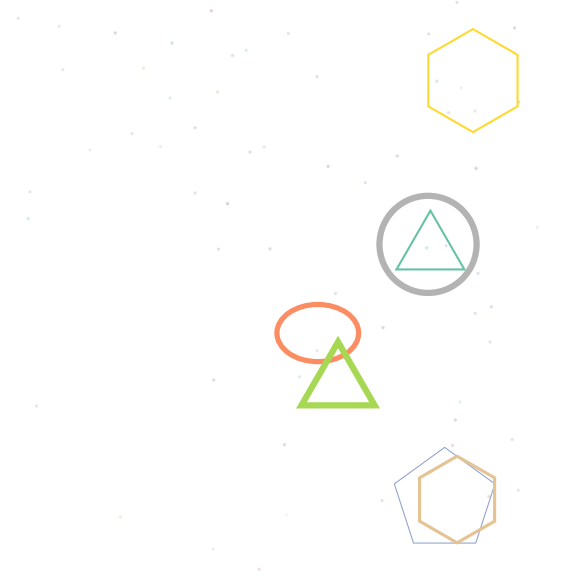[{"shape": "triangle", "thickness": 1, "radius": 0.34, "center": [0.745, 0.567]}, {"shape": "oval", "thickness": 2.5, "radius": 0.35, "center": [0.55, 0.422]}, {"shape": "pentagon", "thickness": 0.5, "radius": 0.46, "center": [0.77, 0.133]}, {"shape": "triangle", "thickness": 3, "radius": 0.37, "center": [0.585, 0.334]}, {"shape": "hexagon", "thickness": 1, "radius": 0.45, "center": [0.819, 0.86]}, {"shape": "hexagon", "thickness": 1.5, "radius": 0.38, "center": [0.792, 0.134]}, {"shape": "circle", "thickness": 3, "radius": 0.42, "center": [0.741, 0.576]}]